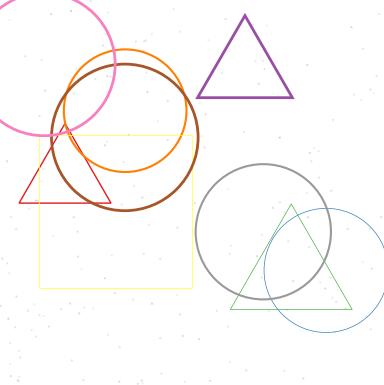[{"shape": "triangle", "thickness": 1, "radius": 0.69, "center": [0.169, 0.541]}, {"shape": "circle", "thickness": 0.5, "radius": 0.81, "center": [0.847, 0.298]}, {"shape": "triangle", "thickness": 0.5, "radius": 0.91, "center": [0.756, 0.287]}, {"shape": "triangle", "thickness": 2, "radius": 0.71, "center": [0.636, 0.817]}, {"shape": "circle", "thickness": 1.5, "radius": 0.8, "center": [0.325, 0.712]}, {"shape": "square", "thickness": 0.5, "radius": 0.99, "center": [0.299, 0.45]}, {"shape": "circle", "thickness": 2, "radius": 0.95, "center": [0.324, 0.643]}, {"shape": "circle", "thickness": 2, "radius": 0.93, "center": [0.114, 0.833]}, {"shape": "circle", "thickness": 1.5, "radius": 0.88, "center": [0.684, 0.398]}]